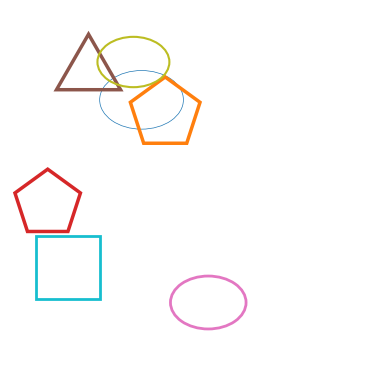[{"shape": "oval", "thickness": 0.5, "radius": 0.54, "center": [0.368, 0.741]}, {"shape": "pentagon", "thickness": 2.5, "radius": 0.48, "center": [0.429, 0.705]}, {"shape": "pentagon", "thickness": 2.5, "radius": 0.45, "center": [0.124, 0.471]}, {"shape": "triangle", "thickness": 2.5, "radius": 0.48, "center": [0.23, 0.815]}, {"shape": "oval", "thickness": 2, "radius": 0.49, "center": [0.541, 0.214]}, {"shape": "oval", "thickness": 1.5, "radius": 0.47, "center": [0.347, 0.839]}, {"shape": "square", "thickness": 2, "radius": 0.41, "center": [0.177, 0.305]}]